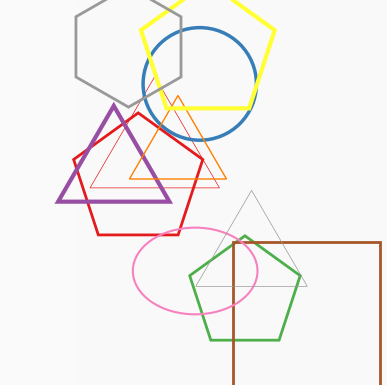[{"shape": "triangle", "thickness": 0.5, "radius": 0.96, "center": [0.399, 0.608]}, {"shape": "pentagon", "thickness": 2, "radius": 0.88, "center": [0.357, 0.532]}, {"shape": "circle", "thickness": 2.5, "radius": 0.73, "center": [0.515, 0.782]}, {"shape": "pentagon", "thickness": 2, "radius": 0.75, "center": [0.632, 0.238]}, {"shape": "triangle", "thickness": 3, "radius": 0.83, "center": [0.294, 0.559]}, {"shape": "triangle", "thickness": 1, "radius": 0.72, "center": [0.459, 0.607]}, {"shape": "pentagon", "thickness": 3, "radius": 0.91, "center": [0.536, 0.865]}, {"shape": "square", "thickness": 2, "radius": 0.95, "center": [0.791, 0.181]}, {"shape": "oval", "thickness": 1.5, "radius": 0.8, "center": [0.504, 0.296]}, {"shape": "hexagon", "thickness": 2, "radius": 0.78, "center": [0.332, 0.878]}, {"shape": "triangle", "thickness": 0.5, "radius": 0.83, "center": [0.649, 0.339]}]